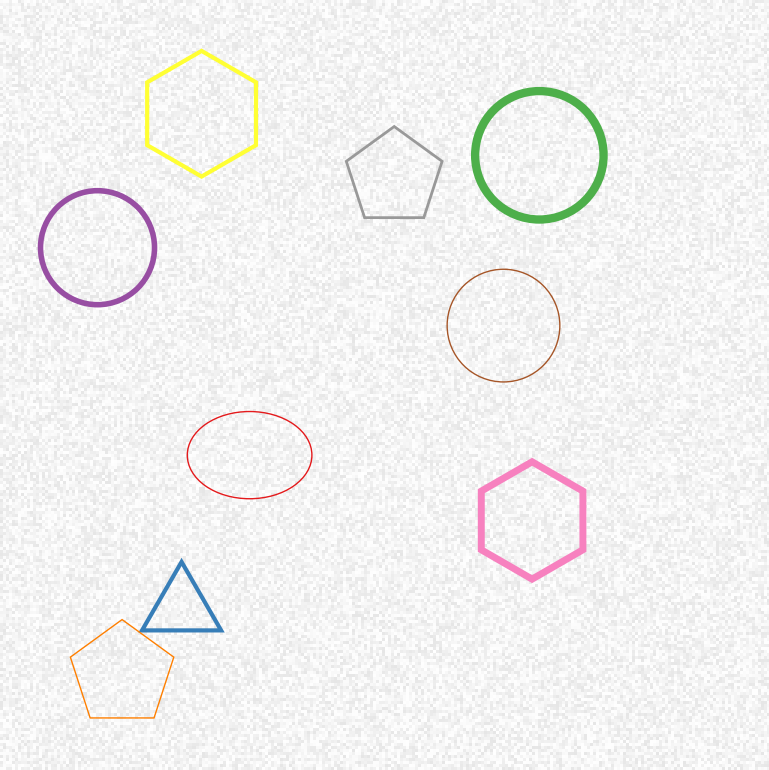[{"shape": "oval", "thickness": 0.5, "radius": 0.4, "center": [0.324, 0.409]}, {"shape": "triangle", "thickness": 1.5, "radius": 0.3, "center": [0.236, 0.211]}, {"shape": "circle", "thickness": 3, "radius": 0.42, "center": [0.7, 0.798]}, {"shape": "circle", "thickness": 2, "radius": 0.37, "center": [0.127, 0.678]}, {"shape": "pentagon", "thickness": 0.5, "radius": 0.35, "center": [0.159, 0.125]}, {"shape": "hexagon", "thickness": 1.5, "radius": 0.41, "center": [0.262, 0.852]}, {"shape": "circle", "thickness": 0.5, "radius": 0.37, "center": [0.654, 0.577]}, {"shape": "hexagon", "thickness": 2.5, "radius": 0.38, "center": [0.691, 0.324]}, {"shape": "pentagon", "thickness": 1, "radius": 0.33, "center": [0.512, 0.77]}]